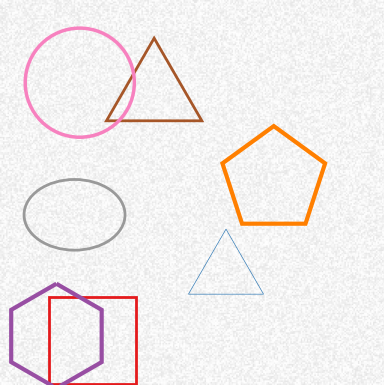[{"shape": "square", "thickness": 2, "radius": 0.57, "center": [0.24, 0.116]}, {"shape": "triangle", "thickness": 0.5, "radius": 0.56, "center": [0.587, 0.292]}, {"shape": "hexagon", "thickness": 3, "radius": 0.68, "center": [0.147, 0.127]}, {"shape": "pentagon", "thickness": 3, "radius": 0.7, "center": [0.711, 0.532]}, {"shape": "triangle", "thickness": 2, "radius": 0.72, "center": [0.4, 0.758]}, {"shape": "circle", "thickness": 2.5, "radius": 0.71, "center": [0.207, 0.785]}, {"shape": "oval", "thickness": 2, "radius": 0.66, "center": [0.194, 0.442]}]